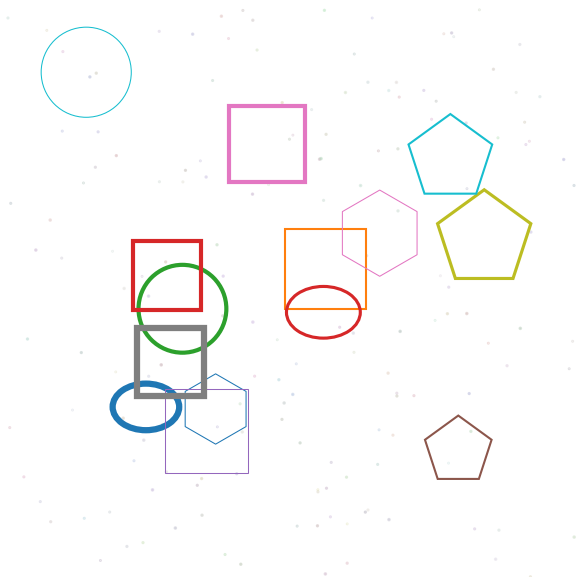[{"shape": "oval", "thickness": 3, "radius": 0.29, "center": [0.253, 0.295]}, {"shape": "hexagon", "thickness": 0.5, "radius": 0.3, "center": [0.373, 0.291]}, {"shape": "square", "thickness": 1, "radius": 0.35, "center": [0.564, 0.534]}, {"shape": "circle", "thickness": 2, "radius": 0.38, "center": [0.316, 0.464]}, {"shape": "oval", "thickness": 1.5, "radius": 0.32, "center": [0.56, 0.458]}, {"shape": "square", "thickness": 2, "radius": 0.3, "center": [0.289, 0.522]}, {"shape": "square", "thickness": 0.5, "radius": 0.36, "center": [0.357, 0.253]}, {"shape": "pentagon", "thickness": 1, "radius": 0.3, "center": [0.794, 0.219]}, {"shape": "hexagon", "thickness": 0.5, "radius": 0.37, "center": [0.658, 0.595]}, {"shape": "square", "thickness": 2, "radius": 0.33, "center": [0.462, 0.75]}, {"shape": "square", "thickness": 3, "radius": 0.29, "center": [0.295, 0.372]}, {"shape": "pentagon", "thickness": 1.5, "radius": 0.42, "center": [0.838, 0.586]}, {"shape": "pentagon", "thickness": 1, "radius": 0.38, "center": [0.78, 0.725]}, {"shape": "circle", "thickness": 0.5, "radius": 0.39, "center": [0.149, 0.874]}]